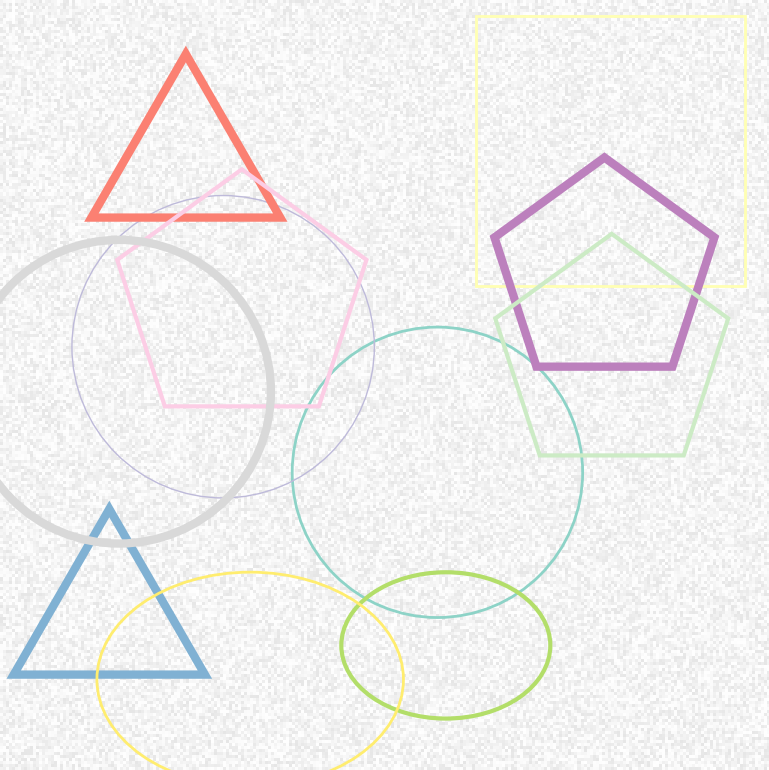[{"shape": "circle", "thickness": 1, "radius": 0.94, "center": [0.568, 0.387]}, {"shape": "square", "thickness": 1, "radius": 0.88, "center": [0.793, 0.804]}, {"shape": "circle", "thickness": 0.5, "radius": 0.98, "center": [0.29, 0.55]}, {"shape": "triangle", "thickness": 3, "radius": 0.71, "center": [0.241, 0.788]}, {"shape": "triangle", "thickness": 3, "radius": 0.72, "center": [0.142, 0.196]}, {"shape": "oval", "thickness": 1.5, "radius": 0.68, "center": [0.579, 0.162]}, {"shape": "pentagon", "thickness": 1.5, "radius": 0.85, "center": [0.314, 0.61]}, {"shape": "circle", "thickness": 3, "radius": 0.99, "center": [0.155, 0.491]}, {"shape": "pentagon", "thickness": 3, "radius": 0.75, "center": [0.785, 0.645]}, {"shape": "pentagon", "thickness": 1.5, "radius": 0.8, "center": [0.794, 0.537]}, {"shape": "oval", "thickness": 1, "radius": 1.0, "center": [0.325, 0.118]}]